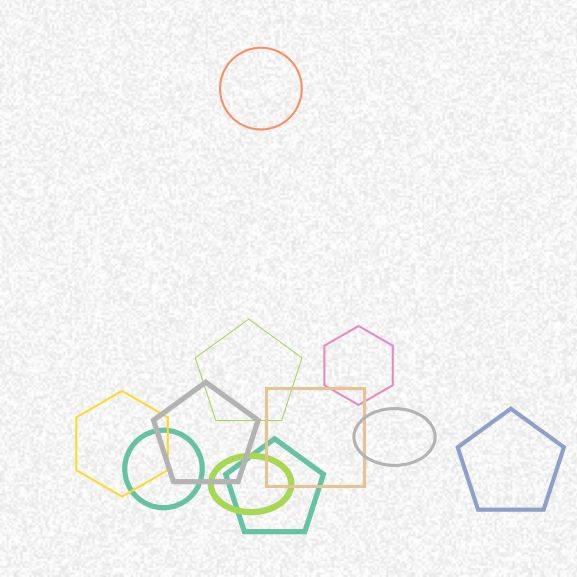[{"shape": "circle", "thickness": 2.5, "radius": 0.34, "center": [0.283, 0.187]}, {"shape": "pentagon", "thickness": 2.5, "radius": 0.44, "center": [0.476, 0.15]}, {"shape": "circle", "thickness": 1, "radius": 0.35, "center": [0.452, 0.846]}, {"shape": "pentagon", "thickness": 2, "radius": 0.48, "center": [0.885, 0.195]}, {"shape": "hexagon", "thickness": 1, "radius": 0.34, "center": [0.621, 0.366]}, {"shape": "oval", "thickness": 3, "radius": 0.35, "center": [0.435, 0.161]}, {"shape": "pentagon", "thickness": 0.5, "radius": 0.49, "center": [0.431, 0.35]}, {"shape": "hexagon", "thickness": 1, "radius": 0.46, "center": [0.211, 0.231]}, {"shape": "square", "thickness": 1.5, "radius": 0.42, "center": [0.546, 0.242]}, {"shape": "pentagon", "thickness": 2.5, "radius": 0.48, "center": [0.356, 0.242]}, {"shape": "oval", "thickness": 1.5, "radius": 0.35, "center": [0.683, 0.242]}]